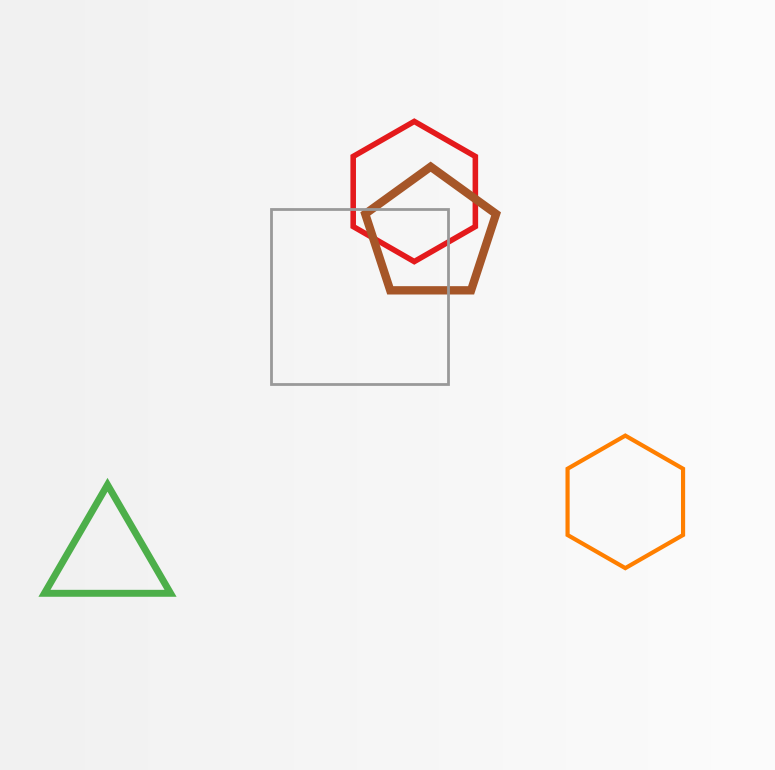[{"shape": "hexagon", "thickness": 2, "radius": 0.46, "center": [0.535, 0.751]}, {"shape": "triangle", "thickness": 2.5, "radius": 0.47, "center": [0.139, 0.276]}, {"shape": "hexagon", "thickness": 1.5, "radius": 0.43, "center": [0.807, 0.348]}, {"shape": "pentagon", "thickness": 3, "radius": 0.44, "center": [0.556, 0.695]}, {"shape": "square", "thickness": 1, "radius": 0.57, "center": [0.464, 0.615]}]